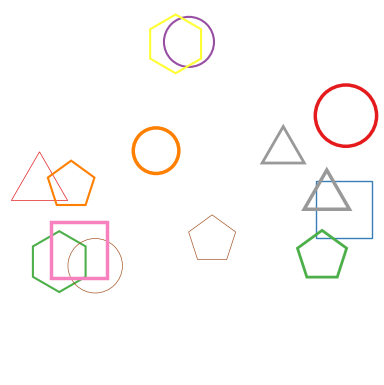[{"shape": "circle", "thickness": 2.5, "radius": 0.4, "center": [0.899, 0.7]}, {"shape": "triangle", "thickness": 0.5, "radius": 0.42, "center": [0.103, 0.521]}, {"shape": "square", "thickness": 1, "radius": 0.36, "center": [0.895, 0.456]}, {"shape": "pentagon", "thickness": 2, "radius": 0.34, "center": [0.836, 0.335]}, {"shape": "hexagon", "thickness": 1.5, "radius": 0.4, "center": [0.154, 0.32]}, {"shape": "circle", "thickness": 1.5, "radius": 0.33, "center": [0.491, 0.891]}, {"shape": "circle", "thickness": 2.5, "radius": 0.3, "center": [0.405, 0.609]}, {"shape": "pentagon", "thickness": 1.5, "radius": 0.32, "center": [0.185, 0.519]}, {"shape": "hexagon", "thickness": 1.5, "radius": 0.38, "center": [0.456, 0.886]}, {"shape": "pentagon", "thickness": 0.5, "radius": 0.32, "center": [0.551, 0.378]}, {"shape": "circle", "thickness": 0.5, "radius": 0.35, "center": [0.247, 0.31]}, {"shape": "square", "thickness": 2.5, "radius": 0.36, "center": [0.205, 0.351]}, {"shape": "triangle", "thickness": 2.5, "radius": 0.34, "center": [0.849, 0.49]}, {"shape": "triangle", "thickness": 2, "radius": 0.32, "center": [0.736, 0.608]}]